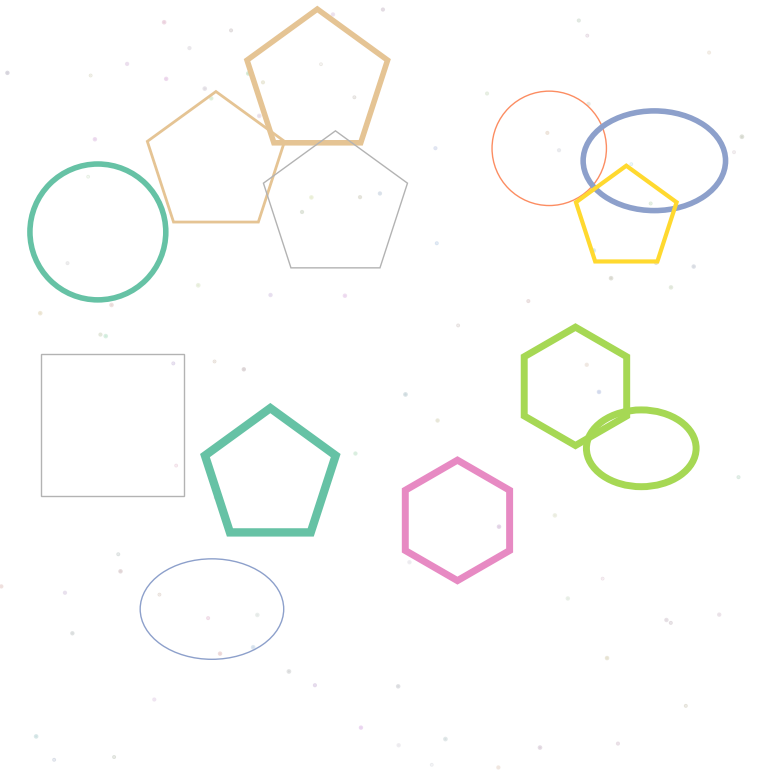[{"shape": "circle", "thickness": 2, "radius": 0.44, "center": [0.127, 0.699]}, {"shape": "pentagon", "thickness": 3, "radius": 0.45, "center": [0.351, 0.381]}, {"shape": "circle", "thickness": 0.5, "radius": 0.37, "center": [0.713, 0.807]}, {"shape": "oval", "thickness": 0.5, "radius": 0.47, "center": [0.275, 0.209]}, {"shape": "oval", "thickness": 2, "radius": 0.46, "center": [0.85, 0.791]}, {"shape": "hexagon", "thickness": 2.5, "radius": 0.39, "center": [0.594, 0.324]}, {"shape": "hexagon", "thickness": 2.5, "radius": 0.38, "center": [0.747, 0.498]}, {"shape": "oval", "thickness": 2.5, "radius": 0.36, "center": [0.833, 0.418]}, {"shape": "pentagon", "thickness": 1.5, "radius": 0.34, "center": [0.813, 0.716]}, {"shape": "pentagon", "thickness": 1, "radius": 0.47, "center": [0.28, 0.787]}, {"shape": "pentagon", "thickness": 2, "radius": 0.48, "center": [0.412, 0.892]}, {"shape": "pentagon", "thickness": 0.5, "radius": 0.49, "center": [0.436, 0.732]}, {"shape": "square", "thickness": 0.5, "radius": 0.46, "center": [0.146, 0.448]}]